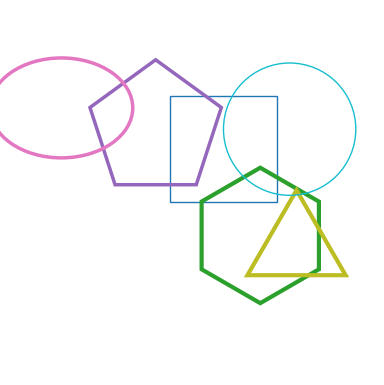[{"shape": "square", "thickness": 1, "radius": 0.69, "center": [0.581, 0.613]}, {"shape": "hexagon", "thickness": 3, "radius": 0.88, "center": [0.676, 0.388]}, {"shape": "pentagon", "thickness": 2.5, "radius": 0.9, "center": [0.404, 0.665]}, {"shape": "oval", "thickness": 2.5, "radius": 0.93, "center": [0.159, 0.72]}, {"shape": "triangle", "thickness": 3, "radius": 0.74, "center": [0.77, 0.359]}, {"shape": "circle", "thickness": 1, "radius": 0.86, "center": [0.752, 0.665]}]